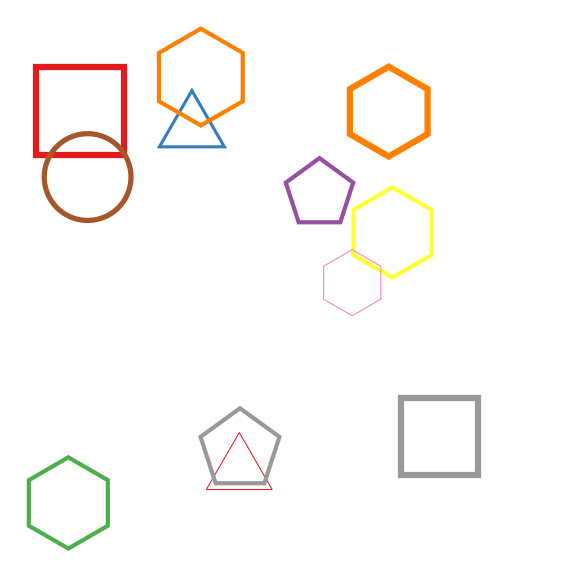[{"shape": "square", "thickness": 3, "radius": 0.38, "center": [0.139, 0.806]}, {"shape": "triangle", "thickness": 0.5, "radius": 0.33, "center": [0.414, 0.184]}, {"shape": "triangle", "thickness": 1.5, "radius": 0.32, "center": [0.332, 0.777]}, {"shape": "hexagon", "thickness": 2, "radius": 0.39, "center": [0.118, 0.128]}, {"shape": "pentagon", "thickness": 2, "radius": 0.31, "center": [0.553, 0.664]}, {"shape": "hexagon", "thickness": 2, "radius": 0.42, "center": [0.348, 0.866]}, {"shape": "hexagon", "thickness": 3, "radius": 0.39, "center": [0.673, 0.806]}, {"shape": "hexagon", "thickness": 2, "radius": 0.39, "center": [0.68, 0.597]}, {"shape": "circle", "thickness": 2.5, "radius": 0.38, "center": [0.152, 0.693]}, {"shape": "hexagon", "thickness": 0.5, "radius": 0.29, "center": [0.61, 0.51]}, {"shape": "square", "thickness": 3, "radius": 0.34, "center": [0.761, 0.243]}, {"shape": "pentagon", "thickness": 2, "radius": 0.36, "center": [0.416, 0.22]}]